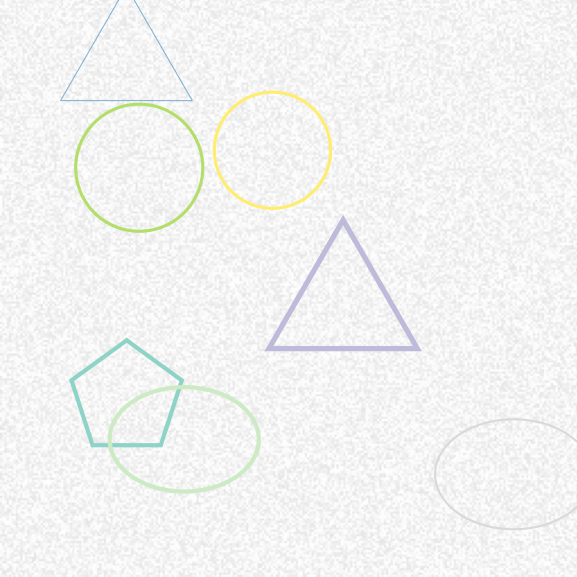[{"shape": "pentagon", "thickness": 2, "radius": 0.5, "center": [0.219, 0.309]}, {"shape": "triangle", "thickness": 2.5, "radius": 0.74, "center": [0.594, 0.47]}, {"shape": "triangle", "thickness": 0.5, "radius": 0.66, "center": [0.219, 0.891]}, {"shape": "circle", "thickness": 1.5, "radius": 0.55, "center": [0.241, 0.709]}, {"shape": "oval", "thickness": 1, "radius": 0.68, "center": [0.889, 0.178]}, {"shape": "oval", "thickness": 2, "radius": 0.65, "center": [0.319, 0.238]}, {"shape": "circle", "thickness": 1.5, "radius": 0.5, "center": [0.472, 0.739]}]